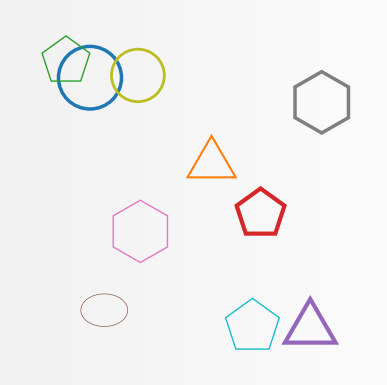[{"shape": "circle", "thickness": 2.5, "radius": 0.41, "center": [0.232, 0.798]}, {"shape": "triangle", "thickness": 1.5, "radius": 0.36, "center": [0.546, 0.575]}, {"shape": "pentagon", "thickness": 1, "radius": 0.32, "center": [0.17, 0.842]}, {"shape": "pentagon", "thickness": 3, "radius": 0.32, "center": [0.672, 0.446]}, {"shape": "triangle", "thickness": 3, "radius": 0.38, "center": [0.801, 0.148]}, {"shape": "oval", "thickness": 0.5, "radius": 0.3, "center": [0.269, 0.194]}, {"shape": "hexagon", "thickness": 1, "radius": 0.4, "center": [0.362, 0.399]}, {"shape": "hexagon", "thickness": 2.5, "radius": 0.4, "center": [0.83, 0.734]}, {"shape": "circle", "thickness": 2, "radius": 0.34, "center": [0.356, 0.804]}, {"shape": "pentagon", "thickness": 1, "radius": 0.36, "center": [0.651, 0.152]}]